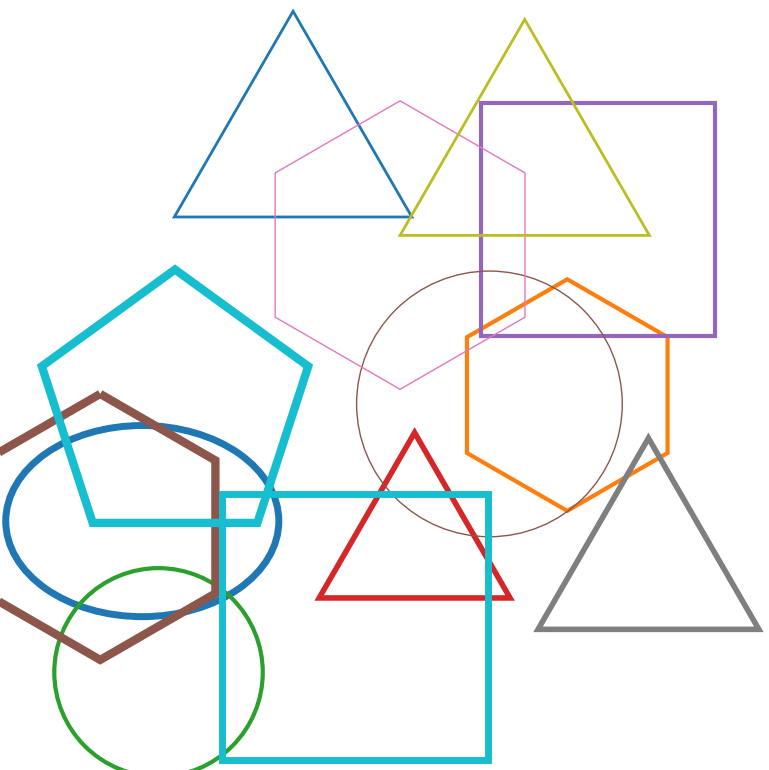[{"shape": "triangle", "thickness": 1, "radius": 0.89, "center": [0.381, 0.807]}, {"shape": "oval", "thickness": 2.5, "radius": 0.89, "center": [0.185, 0.323]}, {"shape": "hexagon", "thickness": 1.5, "radius": 0.75, "center": [0.737, 0.487]}, {"shape": "circle", "thickness": 1.5, "radius": 0.68, "center": [0.206, 0.127]}, {"shape": "triangle", "thickness": 2, "radius": 0.72, "center": [0.538, 0.295]}, {"shape": "square", "thickness": 1.5, "radius": 0.76, "center": [0.777, 0.715]}, {"shape": "hexagon", "thickness": 3, "radius": 0.86, "center": [0.13, 0.316]}, {"shape": "circle", "thickness": 0.5, "radius": 0.86, "center": [0.636, 0.475]}, {"shape": "hexagon", "thickness": 0.5, "radius": 0.94, "center": [0.52, 0.682]}, {"shape": "triangle", "thickness": 2, "radius": 0.83, "center": [0.842, 0.265]}, {"shape": "triangle", "thickness": 1, "radius": 0.93, "center": [0.681, 0.788]}, {"shape": "pentagon", "thickness": 3, "radius": 0.91, "center": [0.227, 0.468]}, {"shape": "square", "thickness": 2.5, "radius": 0.86, "center": [0.461, 0.186]}]